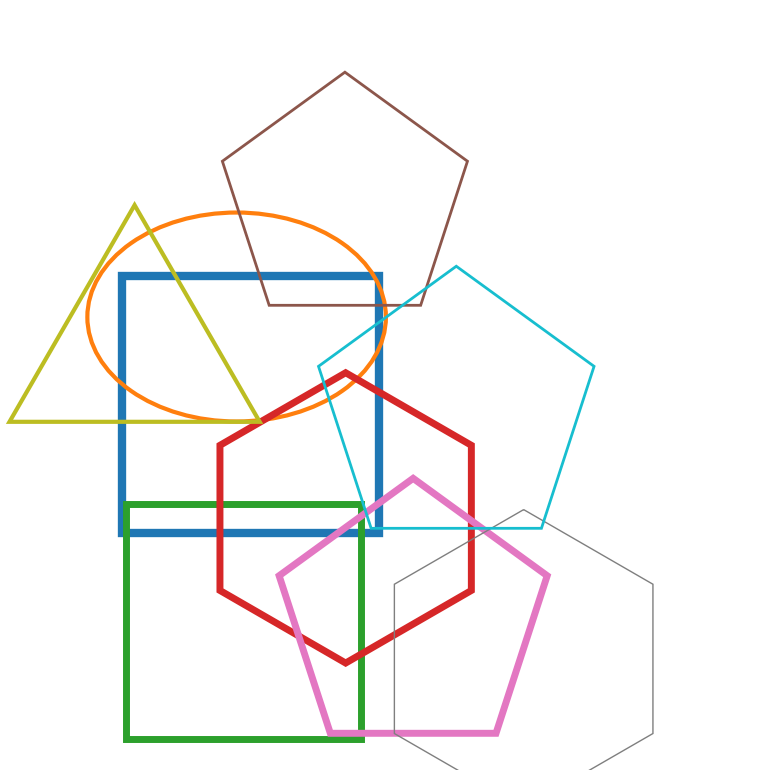[{"shape": "square", "thickness": 3, "radius": 0.84, "center": [0.326, 0.475]}, {"shape": "oval", "thickness": 1.5, "radius": 0.97, "center": [0.307, 0.588]}, {"shape": "square", "thickness": 2.5, "radius": 0.76, "center": [0.316, 0.193]}, {"shape": "hexagon", "thickness": 2.5, "radius": 0.94, "center": [0.449, 0.327]}, {"shape": "pentagon", "thickness": 1, "radius": 0.84, "center": [0.448, 0.739]}, {"shape": "pentagon", "thickness": 2.5, "radius": 0.92, "center": [0.537, 0.196]}, {"shape": "hexagon", "thickness": 0.5, "radius": 0.97, "center": [0.68, 0.144]}, {"shape": "triangle", "thickness": 1.5, "radius": 0.94, "center": [0.175, 0.546]}, {"shape": "pentagon", "thickness": 1, "radius": 0.94, "center": [0.593, 0.466]}]